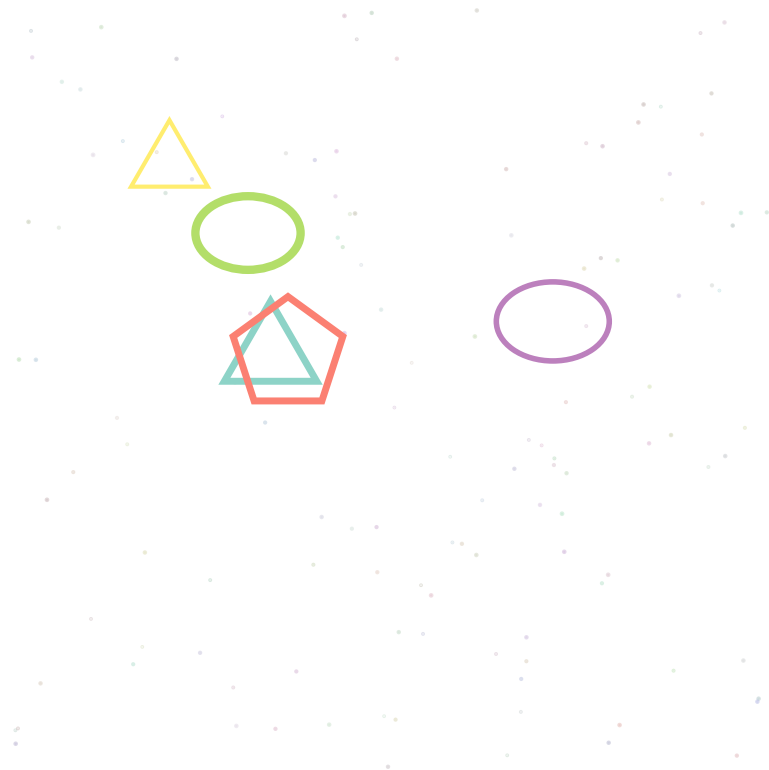[{"shape": "triangle", "thickness": 2.5, "radius": 0.35, "center": [0.351, 0.539]}, {"shape": "pentagon", "thickness": 2.5, "radius": 0.37, "center": [0.374, 0.54]}, {"shape": "oval", "thickness": 3, "radius": 0.34, "center": [0.322, 0.697]}, {"shape": "oval", "thickness": 2, "radius": 0.37, "center": [0.718, 0.583]}, {"shape": "triangle", "thickness": 1.5, "radius": 0.29, "center": [0.22, 0.786]}]